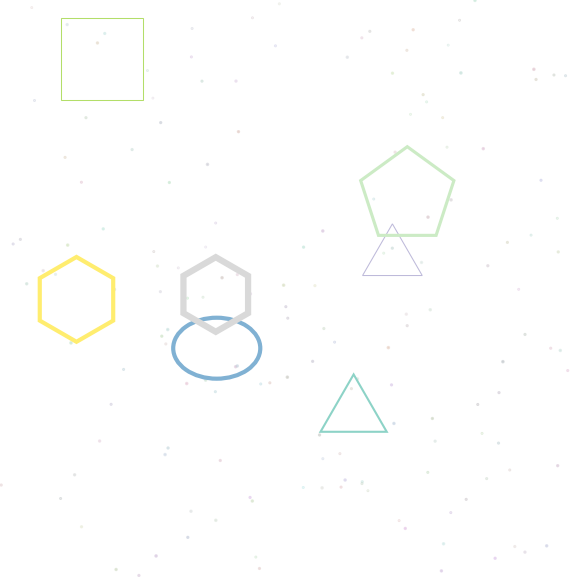[{"shape": "triangle", "thickness": 1, "radius": 0.33, "center": [0.612, 0.285]}, {"shape": "triangle", "thickness": 0.5, "radius": 0.3, "center": [0.679, 0.552]}, {"shape": "oval", "thickness": 2, "radius": 0.38, "center": [0.375, 0.396]}, {"shape": "square", "thickness": 0.5, "radius": 0.35, "center": [0.176, 0.896]}, {"shape": "hexagon", "thickness": 3, "radius": 0.32, "center": [0.374, 0.489]}, {"shape": "pentagon", "thickness": 1.5, "radius": 0.42, "center": [0.705, 0.66]}, {"shape": "hexagon", "thickness": 2, "radius": 0.37, "center": [0.132, 0.481]}]